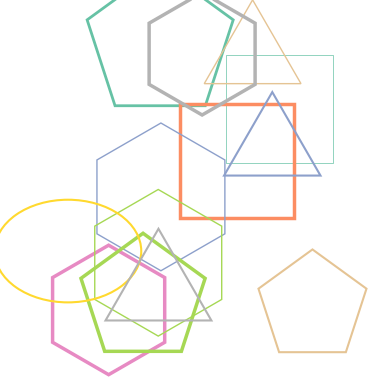[{"shape": "square", "thickness": 0.5, "radius": 0.7, "center": [0.726, 0.717]}, {"shape": "pentagon", "thickness": 2, "radius": 1.0, "center": [0.416, 0.887]}, {"shape": "square", "thickness": 2.5, "radius": 0.74, "center": [0.616, 0.581]}, {"shape": "triangle", "thickness": 1.5, "radius": 0.72, "center": [0.707, 0.616]}, {"shape": "hexagon", "thickness": 1, "radius": 0.96, "center": [0.418, 0.489]}, {"shape": "hexagon", "thickness": 2.5, "radius": 0.84, "center": [0.282, 0.195]}, {"shape": "pentagon", "thickness": 2.5, "radius": 0.85, "center": [0.372, 0.225]}, {"shape": "hexagon", "thickness": 1, "radius": 0.95, "center": [0.411, 0.317]}, {"shape": "oval", "thickness": 1.5, "radius": 0.95, "center": [0.176, 0.348]}, {"shape": "pentagon", "thickness": 1.5, "radius": 0.74, "center": [0.812, 0.205]}, {"shape": "triangle", "thickness": 1, "radius": 0.73, "center": [0.656, 0.855]}, {"shape": "triangle", "thickness": 1.5, "radius": 0.79, "center": [0.412, 0.247]}, {"shape": "hexagon", "thickness": 2.5, "radius": 0.79, "center": [0.525, 0.86]}]